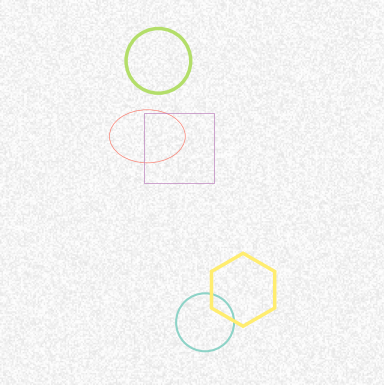[{"shape": "circle", "thickness": 1.5, "radius": 0.38, "center": [0.533, 0.163]}, {"shape": "oval", "thickness": 0.5, "radius": 0.49, "center": [0.383, 0.646]}, {"shape": "circle", "thickness": 2.5, "radius": 0.42, "center": [0.411, 0.842]}, {"shape": "square", "thickness": 0.5, "radius": 0.46, "center": [0.464, 0.616]}, {"shape": "hexagon", "thickness": 2.5, "radius": 0.47, "center": [0.631, 0.247]}]